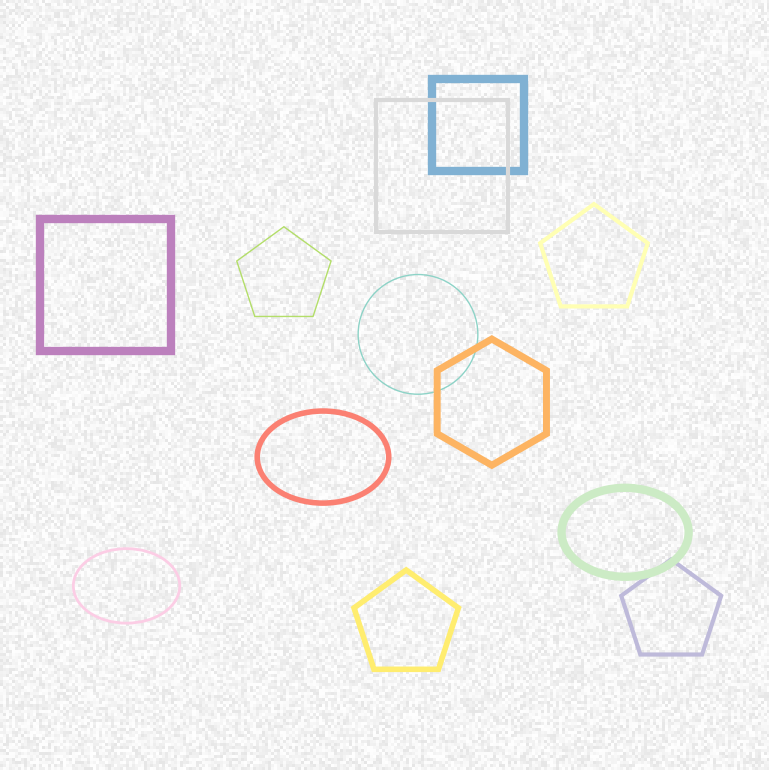[{"shape": "circle", "thickness": 0.5, "radius": 0.39, "center": [0.543, 0.566]}, {"shape": "pentagon", "thickness": 1.5, "radius": 0.37, "center": [0.771, 0.661]}, {"shape": "pentagon", "thickness": 1.5, "radius": 0.34, "center": [0.872, 0.205]}, {"shape": "oval", "thickness": 2, "radius": 0.43, "center": [0.419, 0.406]}, {"shape": "square", "thickness": 3, "radius": 0.3, "center": [0.62, 0.838]}, {"shape": "hexagon", "thickness": 2.5, "radius": 0.41, "center": [0.639, 0.478]}, {"shape": "pentagon", "thickness": 0.5, "radius": 0.32, "center": [0.369, 0.641]}, {"shape": "oval", "thickness": 1, "radius": 0.35, "center": [0.164, 0.239]}, {"shape": "square", "thickness": 1.5, "radius": 0.43, "center": [0.574, 0.785]}, {"shape": "square", "thickness": 3, "radius": 0.43, "center": [0.137, 0.63]}, {"shape": "oval", "thickness": 3, "radius": 0.41, "center": [0.812, 0.309]}, {"shape": "pentagon", "thickness": 2, "radius": 0.36, "center": [0.528, 0.188]}]